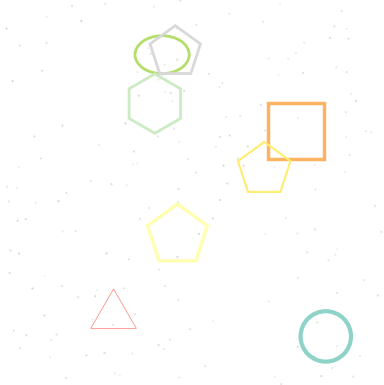[{"shape": "circle", "thickness": 3, "radius": 0.33, "center": [0.846, 0.126]}, {"shape": "pentagon", "thickness": 2.5, "radius": 0.41, "center": [0.461, 0.388]}, {"shape": "triangle", "thickness": 0.5, "radius": 0.34, "center": [0.295, 0.181]}, {"shape": "square", "thickness": 2.5, "radius": 0.37, "center": [0.769, 0.659]}, {"shape": "oval", "thickness": 2, "radius": 0.35, "center": [0.421, 0.858]}, {"shape": "pentagon", "thickness": 2, "radius": 0.34, "center": [0.455, 0.865]}, {"shape": "hexagon", "thickness": 2, "radius": 0.39, "center": [0.402, 0.731]}, {"shape": "pentagon", "thickness": 1.5, "radius": 0.36, "center": [0.686, 0.56]}]